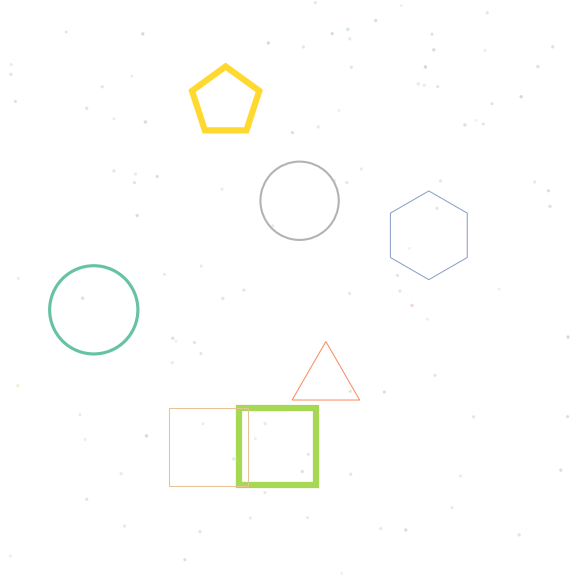[{"shape": "circle", "thickness": 1.5, "radius": 0.38, "center": [0.162, 0.463]}, {"shape": "triangle", "thickness": 0.5, "radius": 0.34, "center": [0.564, 0.34]}, {"shape": "hexagon", "thickness": 0.5, "radius": 0.38, "center": [0.743, 0.592]}, {"shape": "square", "thickness": 3, "radius": 0.33, "center": [0.481, 0.226]}, {"shape": "pentagon", "thickness": 3, "radius": 0.31, "center": [0.391, 0.823]}, {"shape": "square", "thickness": 0.5, "radius": 0.34, "center": [0.361, 0.225]}, {"shape": "circle", "thickness": 1, "radius": 0.34, "center": [0.519, 0.651]}]